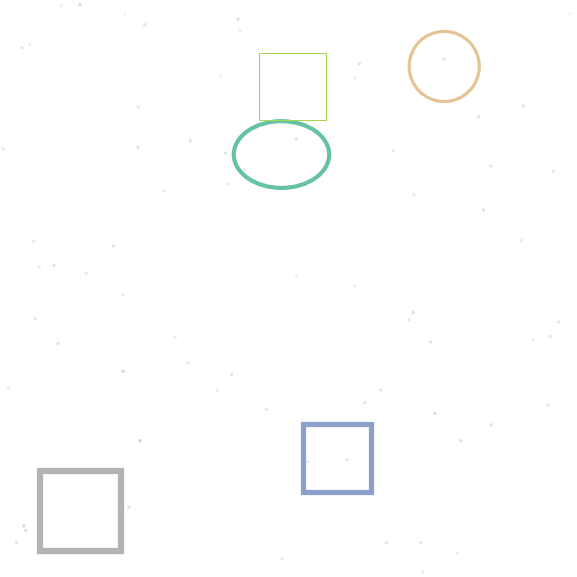[{"shape": "oval", "thickness": 2, "radius": 0.41, "center": [0.487, 0.732]}, {"shape": "square", "thickness": 2.5, "radius": 0.3, "center": [0.583, 0.206]}, {"shape": "square", "thickness": 0.5, "radius": 0.29, "center": [0.506, 0.849]}, {"shape": "circle", "thickness": 1.5, "radius": 0.3, "center": [0.769, 0.884]}, {"shape": "square", "thickness": 3, "radius": 0.35, "center": [0.14, 0.115]}]